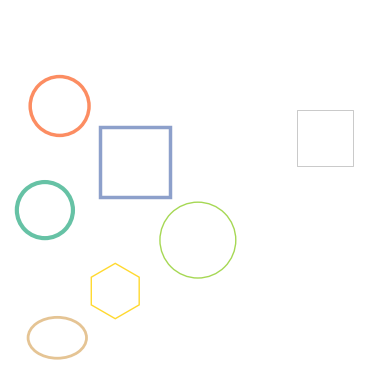[{"shape": "circle", "thickness": 3, "radius": 0.36, "center": [0.117, 0.454]}, {"shape": "circle", "thickness": 2.5, "radius": 0.38, "center": [0.155, 0.725]}, {"shape": "square", "thickness": 2.5, "radius": 0.45, "center": [0.351, 0.579]}, {"shape": "circle", "thickness": 1, "radius": 0.49, "center": [0.514, 0.376]}, {"shape": "hexagon", "thickness": 1, "radius": 0.36, "center": [0.299, 0.244]}, {"shape": "oval", "thickness": 2, "radius": 0.38, "center": [0.149, 0.123]}, {"shape": "square", "thickness": 0.5, "radius": 0.36, "center": [0.845, 0.642]}]